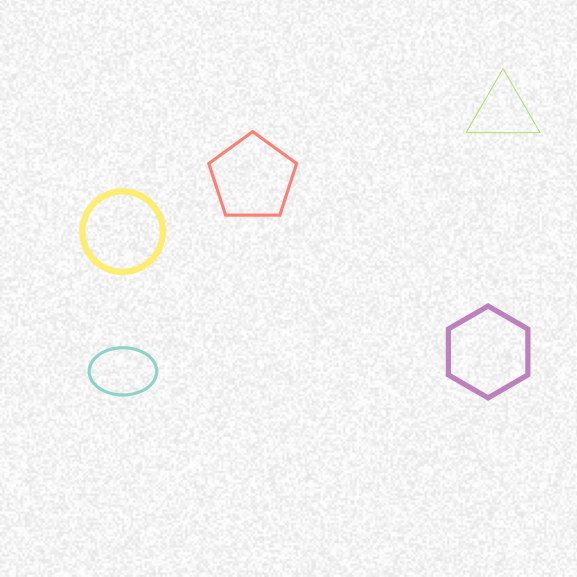[{"shape": "oval", "thickness": 1.5, "radius": 0.29, "center": [0.213, 0.356]}, {"shape": "pentagon", "thickness": 1.5, "radius": 0.4, "center": [0.438, 0.691]}, {"shape": "triangle", "thickness": 0.5, "radius": 0.37, "center": [0.871, 0.806]}, {"shape": "hexagon", "thickness": 2.5, "radius": 0.4, "center": [0.845, 0.39]}, {"shape": "circle", "thickness": 3, "radius": 0.35, "center": [0.212, 0.598]}]